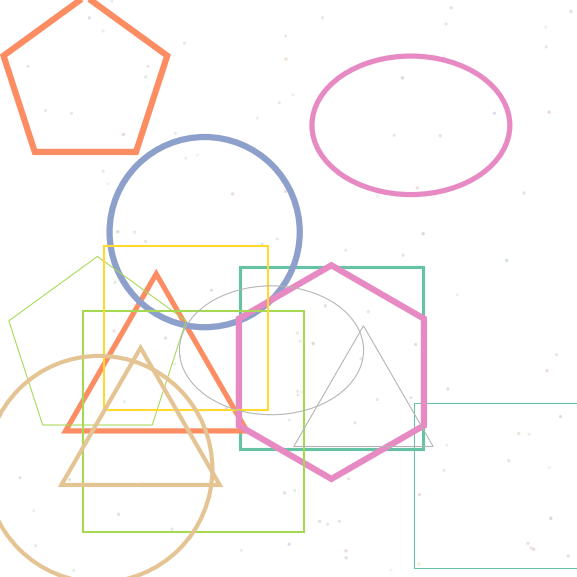[{"shape": "square", "thickness": 1.5, "radius": 0.79, "center": [0.573, 0.379]}, {"shape": "square", "thickness": 0.5, "radius": 0.72, "center": [0.86, 0.158]}, {"shape": "pentagon", "thickness": 3, "radius": 0.75, "center": [0.148, 0.857]}, {"shape": "triangle", "thickness": 2.5, "radius": 0.91, "center": [0.271, 0.344]}, {"shape": "circle", "thickness": 3, "radius": 0.82, "center": [0.354, 0.597]}, {"shape": "hexagon", "thickness": 3, "radius": 0.92, "center": [0.574, 0.355]}, {"shape": "oval", "thickness": 2.5, "radius": 0.86, "center": [0.712, 0.782]}, {"shape": "square", "thickness": 1, "radius": 0.96, "center": [0.335, 0.269]}, {"shape": "pentagon", "thickness": 0.5, "radius": 0.81, "center": [0.169, 0.394]}, {"shape": "square", "thickness": 1, "radius": 0.71, "center": [0.321, 0.431]}, {"shape": "triangle", "thickness": 2, "radius": 0.79, "center": [0.243, 0.239]}, {"shape": "circle", "thickness": 2, "radius": 0.98, "center": [0.172, 0.187]}, {"shape": "triangle", "thickness": 0.5, "radius": 0.7, "center": [0.629, 0.296]}, {"shape": "oval", "thickness": 0.5, "radius": 0.8, "center": [0.47, 0.393]}]